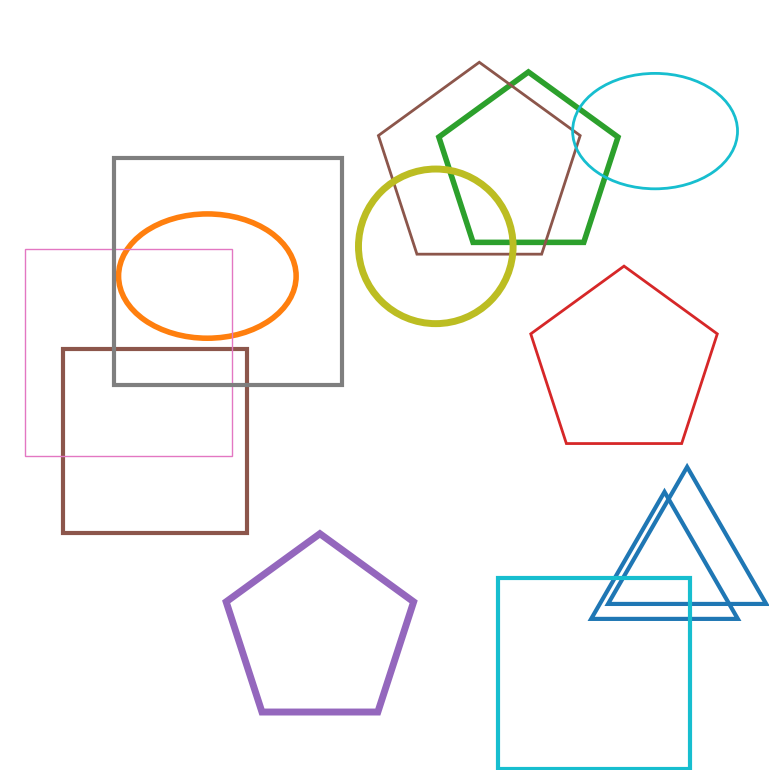[{"shape": "triangle", "thickness": 1.5, "radius": 0.55, "center": [0.863, 0.251]}, {"shape": "triangle", "thickness": 1.5, "radius": 0.59, "center": [0.892, 0.275]}, {"shape": "oval", "thickness": 2, "radius": 0.58, "center": [0.269, 0.641]}, {"shape": "pentagon", "thickness": 2, "radius": 0.61, "center": [0.686, 0.784]}, {"shape": "pentagon", "thickness": 1, "radius": 0.64, "center": [0.81, 0.527]}, {"shape": "pentagon", "thickness": 2.5, "radius": 0.64, "center": [0.415, 0.179]}, {"shape": "pentagon", "thickness": 1, "radius": 0.69, "center": [0.622, 0.781]}, {"shape": "square", "thickness": 1.5, "radius": 0.6, "center": [0.202, 0.427]}, {"shape": "square", "thickness": 0.5, "radius": 0.67, "center": [0.167, 0.542]}, {"shape": "square", "thickness": 1.5, "radius": 0.74, "center": [0.296, 0.647]}, {"shape": "circle", "thickness": 2.5, "radius": 0.5, "center": [0.566, 0.68]}, {"shape": "oval", "thickness": 1, "radius": 0.54, "center": [0.851, 0.83]}, {"shape": "square", "thickness": 1.5, "radius": 0.62, "center": [0.772, 0.125]}]